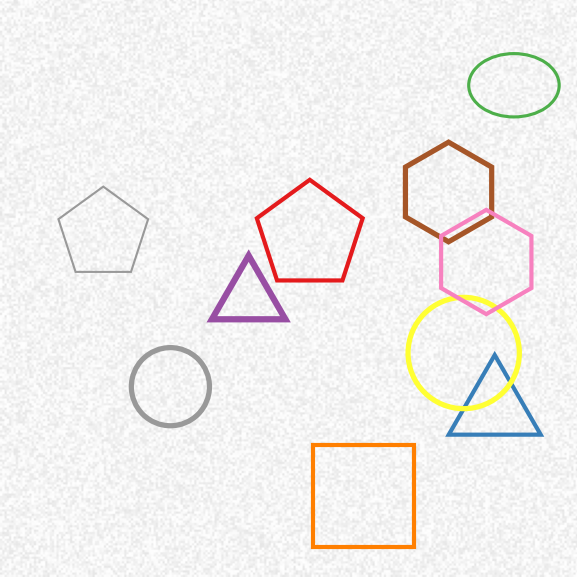[{"shape": "pentagon", "thickness": 2, "radius": 0.48, "center": [0.536, 0.591]}, {"shape": "triangle", "thickness": 2, "radius": 0.46, "center": [0.857, 0.292]}, {"shape": "oval", "thickness": 1.5, "radius": 0.39, "center": [0.89, 0.851]}, {"shape": "triangle", "thickness": 3, "radius": 0.37, "center": [0.431, 0.483]}, {"shape": "square", "thickness": 2, "radius": 0.44, "center": [0.629, 0.141]}, {"shape": "circle", "thickness": 2.5, "radius": 0.48, "center": [0.803, 0.388]}, {"shape": "hexagon", "thickness": 2.5, "radius": 0.43, "center": [0.777, 0.667]}, {"shape": "hexagon", "thickness": 2, "radius": 0.45, "center": [0.842, 0.545]}, {"shape": "circle", "thickness": 2.5, "radius": 0.34, "center": [0.295, 0.33]}, {"shape": "pentagon", "thickness": 1, "radius": 0.41, "center": [0.179, 0.594]}]